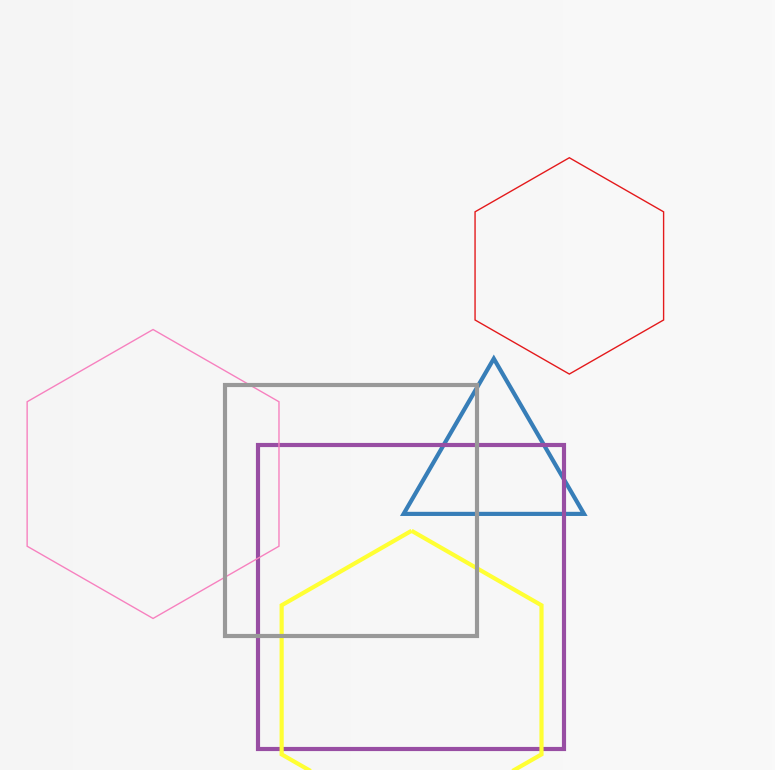[{"shape": "hexagon", "thickness": 0.5, "radius": 0.7, "center": [0.735, 0.655]}, {"shape": "triangle", "thickness": 1.5, "radius": 0.67, "center": [0.637, 0.4]}, {"shape": "square", "thickness": 1.5, "radius": 0.99, "center": [0.531, 0.225]}, {"shape": "hexagon", "thickness": 1.5, "radius": 0.97, "center": [0.531, 0.117]}, {"shape": "hexagon", "thickness": 0.5, "radius": 0.94, "center": [0.197, 0.384]}, {"shape": "square", "thickness": 1.5, "radius": 0.81, "center": [0.453, 0.337]}]